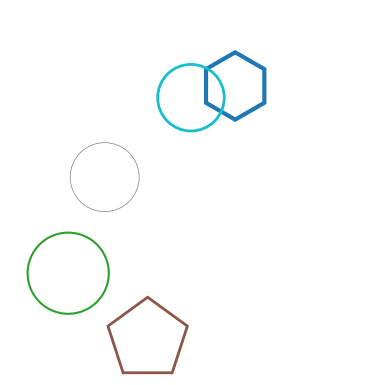[{"shape": "hexagon", "thickness": 3, "radius": 0.44, "center": [0.611, 0.777]}, {"shape": "circle", "thickness": 1.5, "radius": 0.53, "center": [0.177, 0.29]}, {"shape": "pentagon", "thickness": 2, "radius": 0.54, "center": [0.384, 0.119]}, {"shape": "circle", "thickness": 0.5, "radius": 0.45, "center": [0.272, 0.54]}, {"shape": "circle", "thickness": 2, "radius": 0.43, "center": [0.496, 0.746]}]